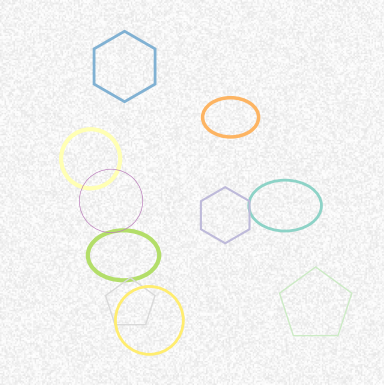[{"shape": "oval", "thickness": 2, "radius": 0.47, "center": [0.741, 0.466]}, {"shape": "circle", "thickness": 3, "radius": 0.38, "center": [0.235, 0.588]}, {"shape": "hexagon", "thickness": 1.5, "radius": 0.36, "center": [0.585, 0.441]}, {"shape": "hexagon", "thickness": 2, "radius": 0.46, "center": [0.324, 0.827]}, {"shape": "oval", "thickness": 2.5, "radius": 0.36, "center": [0.599, 0.695]}, {"shape": "oval", "thickness": 3, "radius": 0.46, "center": [0.321, 0.337]}, {"shape": "pentagon", "thickness": 1, "radius": 0.34, "center": [0.338, 0.211]}, {"shape": "circle", "thickness": 0.5, "radius": 0.41, "center": [0.288, 0.478]}, {"shape": "pentagon", "thickness": 1, "radius": 0.49, "center": [0.82, 0.208]}, {"shape": "circle", "thickness": 2, "radius": 0.44, "center": [0.388, 0.168]}]